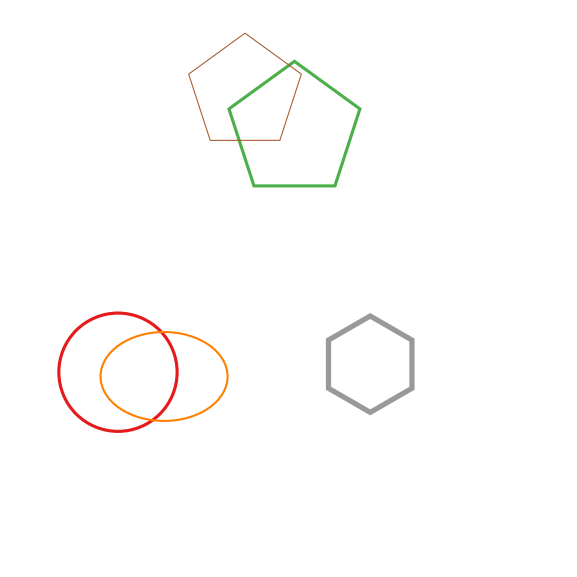[{"shape": "circle", "thickness": 1.5, "radius": 0.51, "center": [0.204, 0.355]}, {"shape": "pentagon", "thickness": 1.5, "radius": 0.6, "center": [0.51, 0.774]}, {"shape": "oval", "thickness": 1, "radius": 0.55, "center": [0.284, 0.347]}, {"shape": "pentagon", "thickness": 0.5, "radius": 0.51, "center": [0.424, 0.839]}, {"shape": "hexagon", "thickness": 2.5, "radius": 0.42, "center": [0.641, 0.369]}]